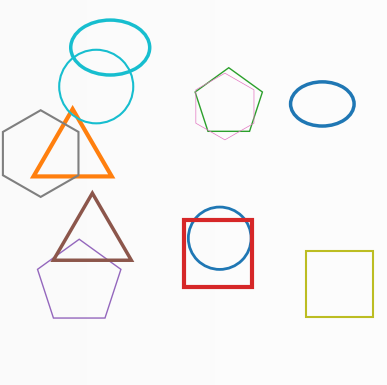[{"shape": "oval", "thickness": 2.5, "radius": 0.41, "center": [0.832, 0.73]}, {"shape": "circle", "thickness": 2, "radius": 0.4, "center": [0.567, 0.381]}, {"shape": "triangle", "thickness": 3, "radius": 0.58, "center": [0.187, 0.6]}, {"shape": "pentagon", "thickness": 1, "radius": 0.46, "center": [0.59, 0.733]}, {"shape": "square", "thickness": 3, "radius": 0.44, "center": [0.563, 0.342]}, {"shape": "pentagon", "thickness": 1, "radius": 0.57, "center": [0.204, 0.265]}, {"shape": "triangle", "thickness": 2.5, "radius": 0.58, "center": [0.238, 0.382]}, {"shape": "hexagon", "thickness": 0.5, "radius": 0.43, "center": [0.58, 0.723]}, {"shape": "hexagon", "thickness": 1.5, "radius": 0.56, "center": [0.105, 0.601]}, {"shape": "square", "thickness": 1.5, "radius": 0.43, "center": [0.876, 0.262]}, {"shape": "oval", "thickness": 2.5, "radius": 0.51, "center": [0.284, 0.877]}, {"shape": "circle", "thickness": 1.5, "radius": 0.48, "center": [0.248, 0.775]}]